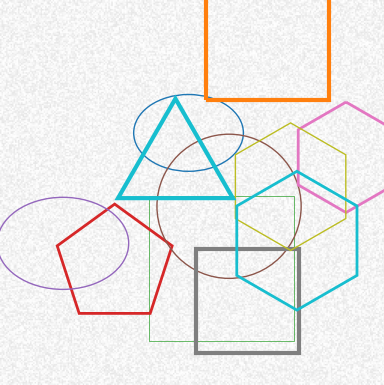[{"shape": "oval", "thickness": 1, "radius": 0.71, "center": [0.49, 0.655]}, {"shape": "square", "thickness": 3, "radius": 0.8, "center": [0.695, 0.9]}, {"shape": "square", "thickness": 0.5, "radius": 0.94, "center": [0.575, 0.303]}, {"shape": "pentagon", "thickness": 2, "radius": 0.78, "center": [0.298, 0.313]}, {"shape": "oval", "thickness": 1, "radius": 0.85, "center": [0.163, 0.368]}, {"shape": "circle", "thickness": 1, "radius": 0.94, "center": [0.595, 0.464]}, {"shape": "hexagon", "thickness": 2, "radius": 0.72, "center": [0.899, 0.591]}, {"shape": "square", "thickness": 3, "radius": 0.67, "center": [0.644, 0.218]}, {"shape": "hexagon", "thickness": 1, "radius": 0.83, "center": [0.755, 0.515]}, {"shape": "hexagon", "thickness": 2, "radius": 0.9, "center": [0.771, 0.375]}, {"shape": "triangle", "thickness": 3, "radius": 0.86, "center": [0.456, 0.571]}]